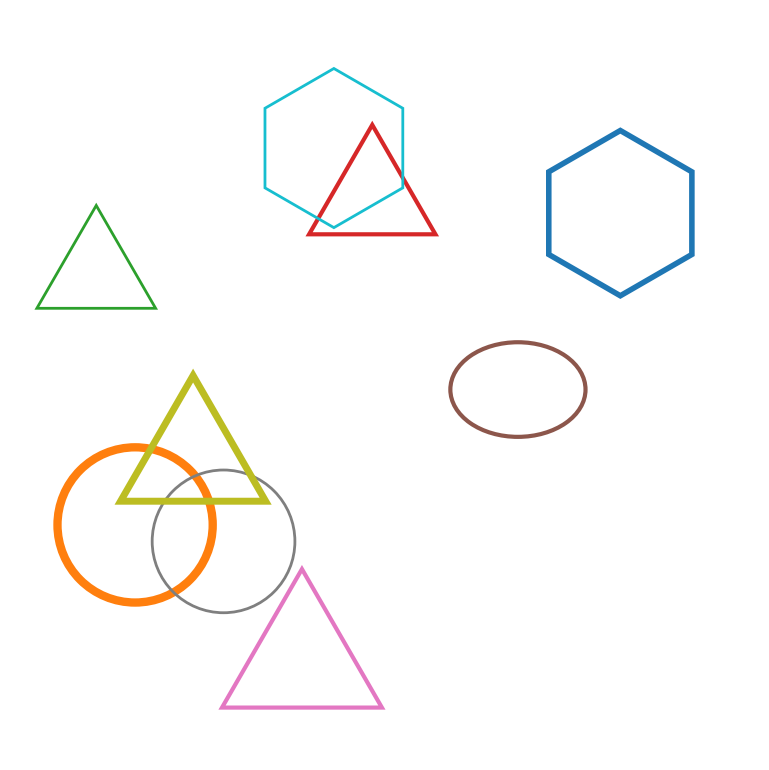[{"shape": "hexagon", "thickness": 2, "radius": 0.54, "center": [0.806, 0.723]}, {"shape": "circle", "thickness": 3, "radius": 0.5, "center": [0.175, 0.318]}, {"shape": "triangle", "thickness": 1, "radius": 0.45, "center": [0.125, 0.644]}, {"shape": "triangle", "thickness": 1.5, "radius": 0.47, "center": [0.483, 0.743]}, {"shape": "oval", "thickness": 1.5, "radius": 0.44, "center": [0.673, 0.494]}, {"shape": "triangle", "thickness": 1.5, "radius": 0.6, "center": [0.392, 0.141]}, {"shape": "circle", "thickness": 1, "radius": 0.46, "center": [0.29, 0.297]}, {"shape": "triangle", "thickness": 2.5, "radius": 0.54, "center": [0.251, 0.403]}, {"shape": "hexagon", "thickness": 1, "radius": 0.52, "center": [0.434, 0.808]}]